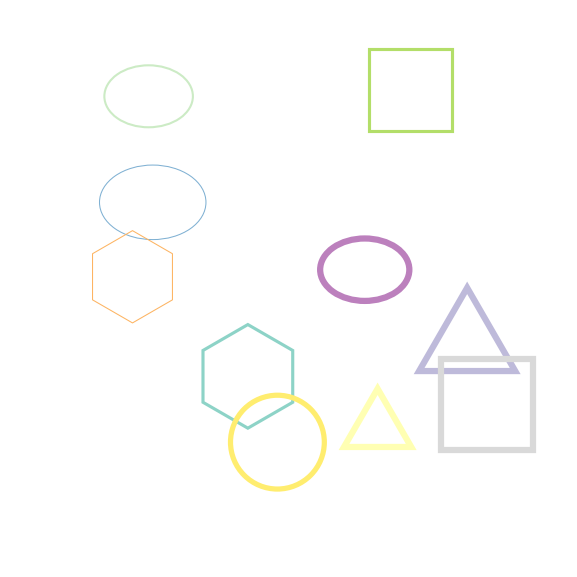[{"shape": "hexagon", "thickness": 1.5, "radius": 0.45, "center": [0.429, 0.347]}, {"shape": "triangle", "thickness": 3, "radius": 0.34, "center": [0.654, 0.259]}, {"shape": "triangle", "thickness": 3, "radius": 0.48, "center": [0.809, 0.405]}, {"shape": "oval", "thickness": 0.5, "radius": 0.46, "center": [0.264, 0.649]}, {"shape": "hexagon", "thickness": 0.5, "radius": 0.4, "center": [0.229, 0.52]}, {"shape": "square", "thickness": 1.5, "radius": 0.36, "center": [0.711, 0.843]}, {"shape": "square", "thickness": 3, "radius": 0.4, "center": [0.843, 0.299]}, {"shape": "oval", "thickness": 3, "radius": 0.39, "center": [0.632, 0.532]}, {"shape": "oval", "thickness": 1, "radius": 0.38, "center": [0.257, 0.832]}, {"shape": "circle", "thickness": 2.5, "radius": 0.41, "center": [0.48, 0.234]}]